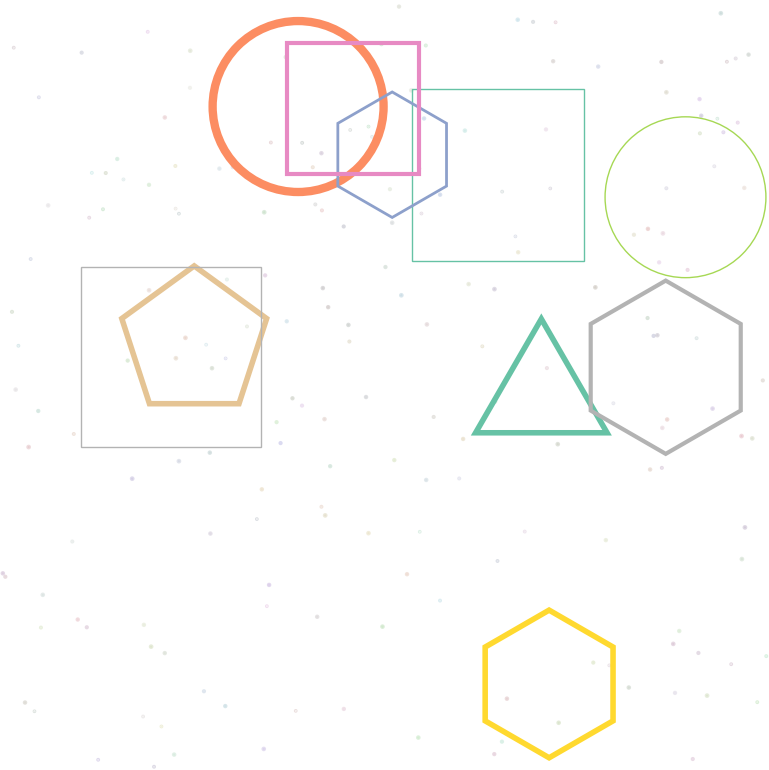[{"shape": "triangle", "thickness": 2, "radius": 0.49, "center": [0.703, 0.487]}, {"shape": "square", "thickness": 0.5, "radius": 0.56, "center": [0.647, 0.773]}, {"shape": "circle", "thickness": 3, "radius": 0.56, "center": [0.387, 0.862]}, {"shape": "hexagon", "thickness": 1, "radius": 0.41, "center": [0.509, 0.799]}, {"shape": "square", "thickness": 1.5, "radius": 0.43, "center": [0.459, 0.859]}, {"shape": "circle", "thickness": 0.5, "radius": 0.52, "center": [0.89, 0.744]}, {"shape": "hexagon", "thickness": 2, "radius": 0.48, "center": [0.713, 0.112]}, {"shape": "pentagon", "thickness": 2, "radius": 0.49, "center": [0.252, 0.556]}, {"shape": "hexagon", "thickness": 1.5, "radius": 0.56, "center": [0.865, 0.523]}, {"shape": "square", "thickness": 0.5, "radius": 0.58, "center": [0.222, 0.536]}]